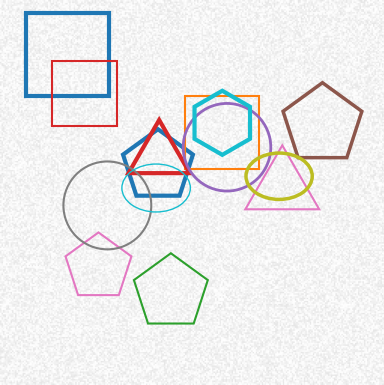[{"shape": "square", "thickness": 3, "radius": 0.54, "center": [0.176, 0.859]}, {"shape": "pentagon", "thickness": 3, "radius": 0.48, "center": [0.41, 0.569]}, {"shape": "square", "thickness": 1.5, "radius": 0.48, "center": [0.577, 0.655]}, {"shape": "pentagon", "thickness": 1.5, "radius": 0.5, "center": [0.444, 0.241]}, {"shape": "square", "thickness": 1.5, "radius": 0.43, "center": [0.219, 0.757]}, {"shape": "triangle", "thickness": 3, "radius": 0.46, "center": [0.413, 0.596]}, {"shape": "circle", "thickness": 2, "radius": 0.57, "center": [0.59, 0.618]}, {"shape": "pentagon", "thickness": 2.5, "radius": 0.54, "center": [0.838, 0.678]}, {"shape": "triangle", "thickness": 1.5, "radius": 0.55, "center": [0.733, 0.512]}, {"shape": "pentagon", "thickness": 1.5, "radius": 0.45, "center": [0.256, 0.306]}, {"shape": "circle", "thickness": 1.5, "radius": 0.57, "center": [0.279, 0.466]}, {"shape": "oval", "thickness": 2.5, "radius": 0.43, "center": [0.725, 0.542]}, {"shape": "oval", "thickness": 1, "radius": 0.44, "center": [0.406, 0.512]}, {"shape": "hexagon", "thickness": 3, "radius": 0.42, "center": [0.577, 0.681]}]